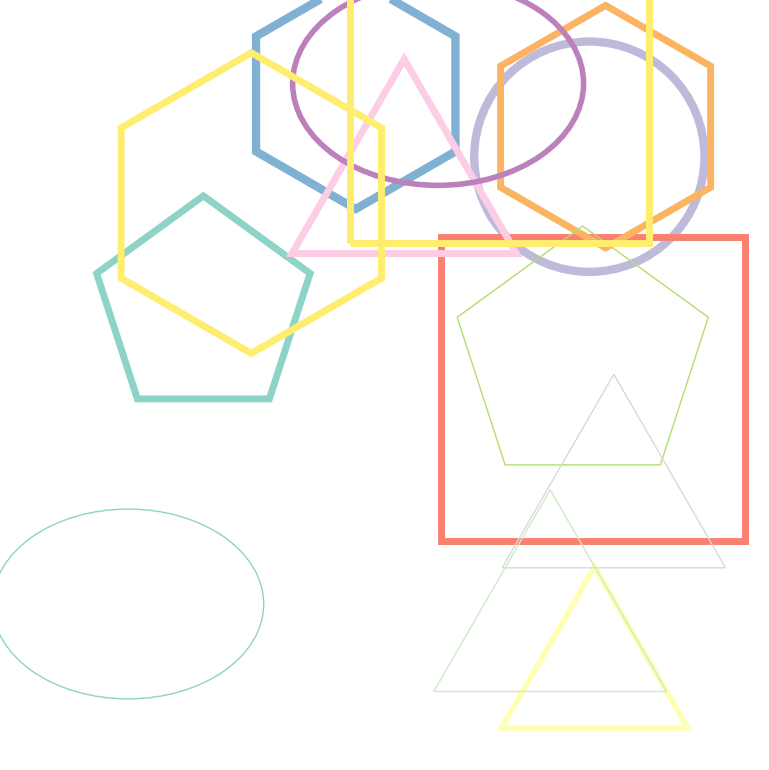[{"shape": "oval", "thickness": 0.5, "radius": 0.88, "center": [0.166, 0.216]}, {"shape": "pentagon", "thickness": 2.5, "radius": 0.73, "center": [0.264, 0.6]}, {"shape": "triangle", "thickness": 2, "radius": 0.7, "center": [0.772, 0.124]}, {"shape": "circle", "thickness": 3, "radius": 0.75, "center": [0.765, 0.797]}, {"shape": "square", "thickness": 2.5, "radius": 0.99, "center": [0.77, 0.495]}, {"shape": "hexagon", "thickness": 3, "radius": 0.75, "center": [0.462, 0.878]}, {"shape": "hexagon", "thickness": 2.5, "radius": 0.79, "center": [0.786, 0.835]}, {"shape": "pentagon", "thickness": 0.5, "radius": 0.86, "center": [0.757, 0.535]}, {"shape": "triangle", "thickness": 2.5, "radius": 0.84, "center": [0.525, 0.755]}, {"shape": "triangle", "thickness": 0.5, "radius": 0.84, "center": [0.797, 0.346]}, {"shape": "oval", "thickness": 2, "radius": 0.94, "center": [0.569, 0.892]}, {"shape": "triangle", "thickness": 0.5, "radius": 0.87, "center": [0.715, 0.189]}, {"shape": "square", "thickness": 2.5, "radius": 0.97, "center": [0.649, 0.879]}, {"shape": "hexagon", "thickness": 2.5, "radius": 0.98, "center": [0.326, 0.736]}]